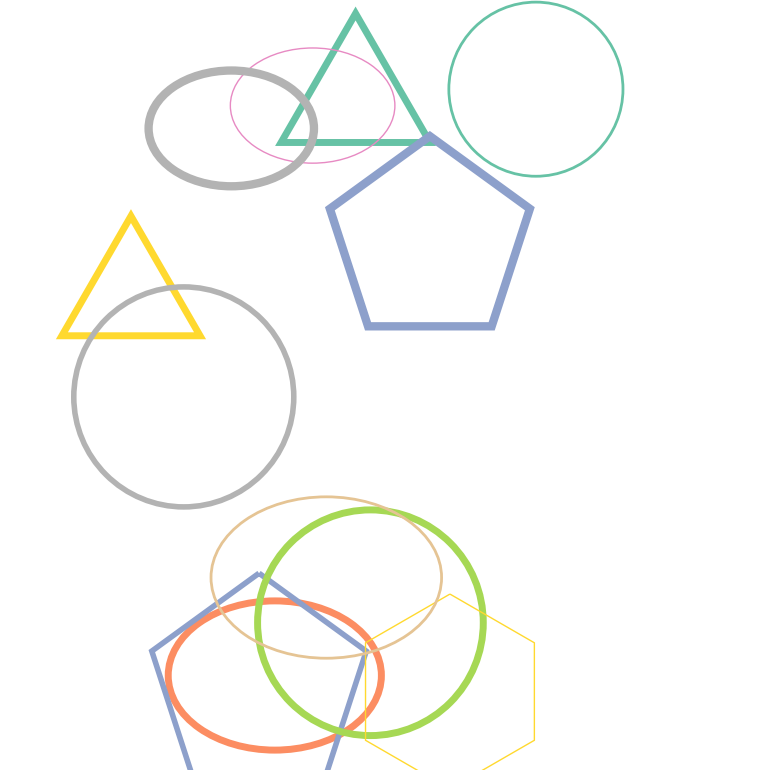[{"shape": "circle", "thickness": 1, "radius": 0.57, "center": [0.696, 0.884]}, {"shape": "triangle", "thickness": 2.5, "radius": 0.56, "center": [0.462, 0.871]}, {"shape": "oval", "thickness": 2.5, "radius": 0.69, "center": [0.357, 0.123]}, {"shape": "pentagon", "thickness": 3, "radius": 0.68, "center": [0.558, 0.687]}, {"shape": "pentagon", "thickness": 2, "radius": 0.73, "center": [0.336, 0.109]}, {"shape": "oval", "thickness": 0.5, "radius": 0.53, "center": [0.406, 0.863]}, {"shape": "circle", "thickness": 2.5, "radius": 0.73, "center": [0.481, 0.191]}, {"shape": "triangle", "thickness": 2.5, "radius": 0.52, "center": [0.17, 0.616]}, {"shape": "hexagon", "thickness": 0.5, "radius": 0.63, "center": [0.584, 0.102]}, {"shape": "oval", "thickness": 1, "radius": 0.75, "center": [0.424, 0.25]}, {"shape": "circle", "thickness": 2, "radius": 0.71, "center": [0.239, 0.485]}, {"shape": "oval", "thickness": 3, "radius": 0.54, "center": [0.3, 0.833]}]